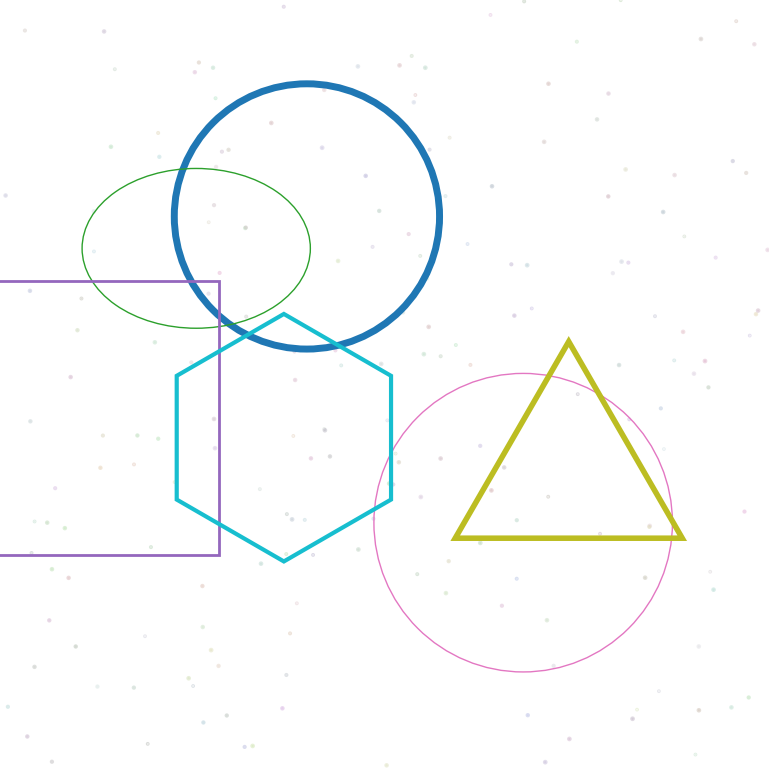[{"shape": "circle", "thickness": 2.5, "radius": 0.86, "center": [0.399, 0.719]}, {"shape": "oval", "thickness": 0.5, "radius": 0.74, "center": [0.255, 0.677]}, {"shape": "square", "thickness": 1, "radius": 0.89, "center": [0.106, 0.457]}, {"shape": "circle", "thickness": 0.5, "radius": 0.97, "center": [0.679, 0.321]}, {"shape": "triangle", "thickness": 2, "radius": 0.85, "center": [0.739, 0.386]}, {"shape": "hexagon", "thickness": 1.5, "radius": 0.8, "center": [0.369, 0.432]}]